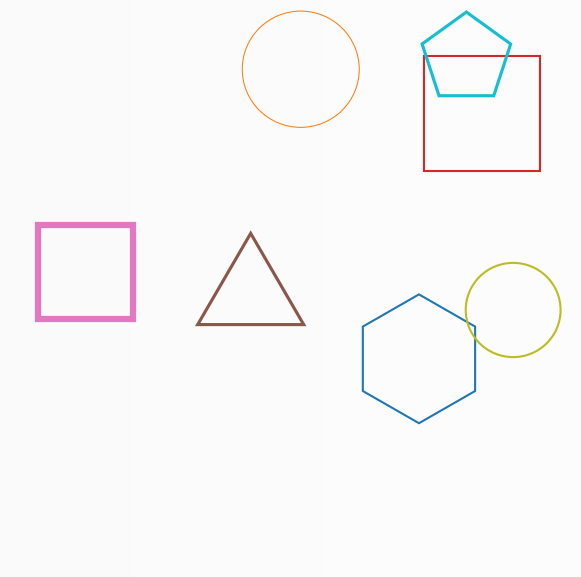[{"shape": "hexagon", "thickness": 1, "radius": 0.56, "center": [0.721, 0.378]}, {"shape": "circle", "thickness": 0.5, "radius": 0.5, "center": [0.517, 0.879]}, {"shape": "square", "thickness": 1, "radius": 0.5, "center": [0.829, 0.803]}, {"shape": "triangle", "thickness": 1.5, "radius": 0.53, "center": [0.431, 0.49]}, {"shape": "square", "thickness": 3, "radius": 0.41, "center": [0.147, 0.528]}, {"shape": "circle", "thickness": 1, "radius": 0.41, "center": [0.883, 0.462]}, {"shape": "pentagon", "thickness": 1.5, "radius": 0.4, "center": [0.802, 0.898]}]